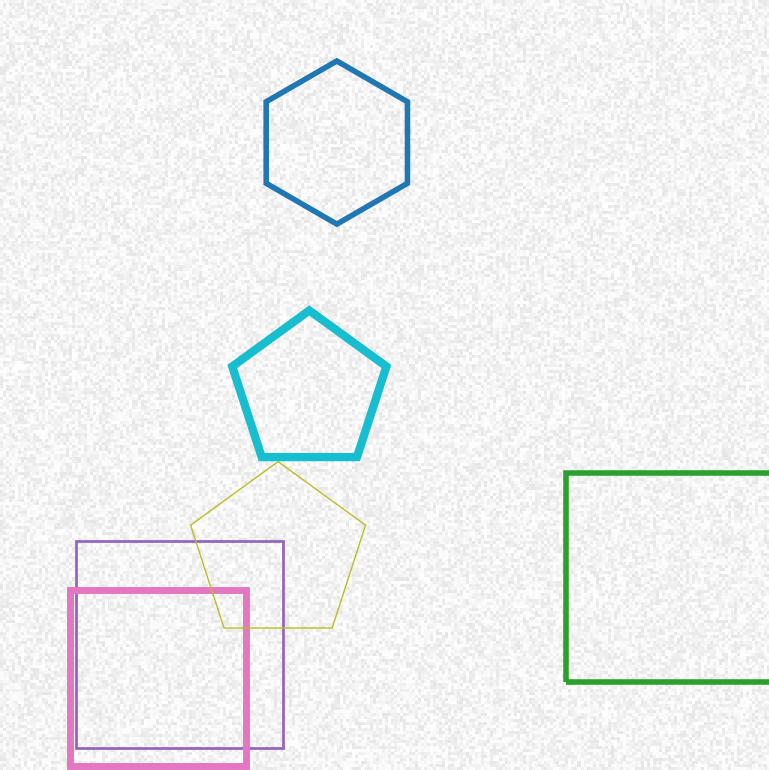[{"shape": "hexagon", "thickness": 2, "radius": 0.53, "center": [0.437, 0.815]}, {"shape": "square", "thickness": 2, "radius": 0.68, "center": [0.871, 0.25]}, {"shape": "square", "thickness": 1, "radius": 0.67, "center": [0.233, 0.164]}, {"shape": "square", "thickness": 2.5, "radius": 0.57, "center": [0.205, 0.119]}, {"shape": "pentagon", "thickness": 0.5, "radius": 0.6, "center": [0.361, 0.281]}, {"shape": "pentagon", "thickness": 3, "radius": 0.53, "center": [0.402, 0.492]}]